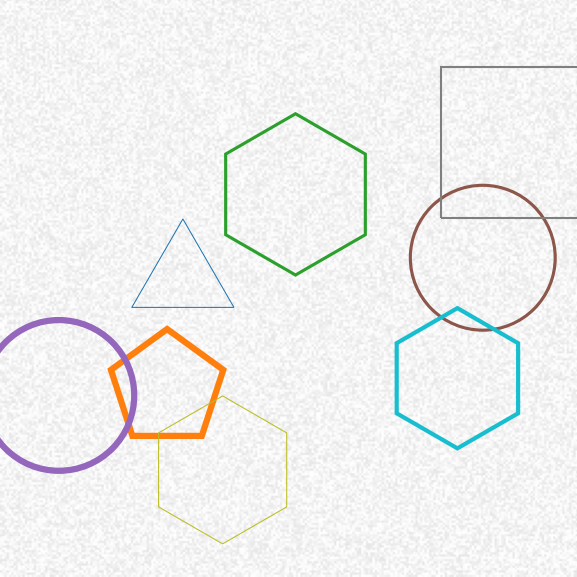[{"shape": "triangle", "thickness": 0.5, "radius": 0.51, "center": [0.317, 0.518]}, {"shape": "pentagon", "thickness": 3, "radius": 0.51, "center": [0.289, 0.327]}, {"shape": "hexagon", "thickness": 1.5, "radius": 0.7, "center": [0.512, 0.663]}, {"shape": "circle", "thickness": 3, "radius": 0.65, "center": [0.102, 0.314]}, {"shape": "circle", "thickness": 1.5, "radius": 0.63, "center": [0.836, 0.553]}, {"shape": "square", "thickness": 1, "radius": 0.65, "center": [0.894, 0.753]}, {"shape": "hexagon", "thickness": 0.5, "radius": 0.64, "center": [0.386, 0.185]}, {"shape": "hexagon", "thickness": 2, "radius": 0.61, "center": [0.792, 0.344]}]